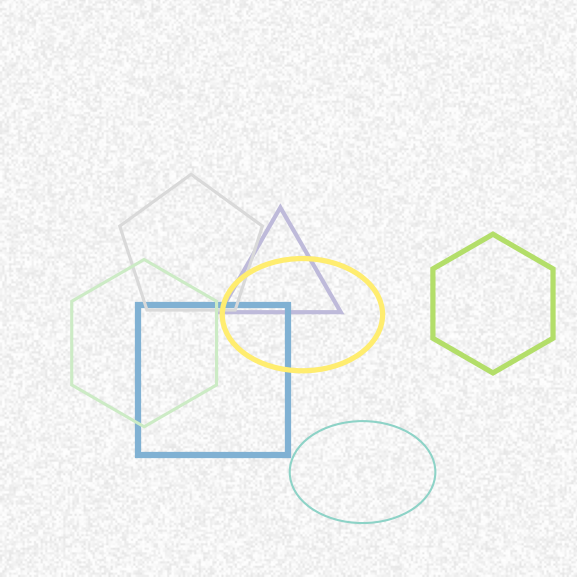[{"shape": "oval", "thickness": 1, "radius": 0.63, "center": [0.628, 0.182]}, {"shape": "triangle", "thickness": 2, "radius": 0.6, "center": [0.485, 0.519]}, {"shape": "square", "thickness": 3, "radius": 0.65, "center": [0.369, 0.341]}, {"shape": "hexagon", "thickness": 2.5, "radius": 0.6, "center": [0.854, 0.473]}, {"shape": "pentagon", "thickness": 1.5, "radius": 0.65, "center": [0.331, 0.567]}, {"shape": "hexagon", "thickness": 1.5, "radius": 0.72, "center": [0.25, 0.405]}, {"shape": "oval", "thickness": 2.5, "radius": 0.69, "center": [0.524, 0.454]}]